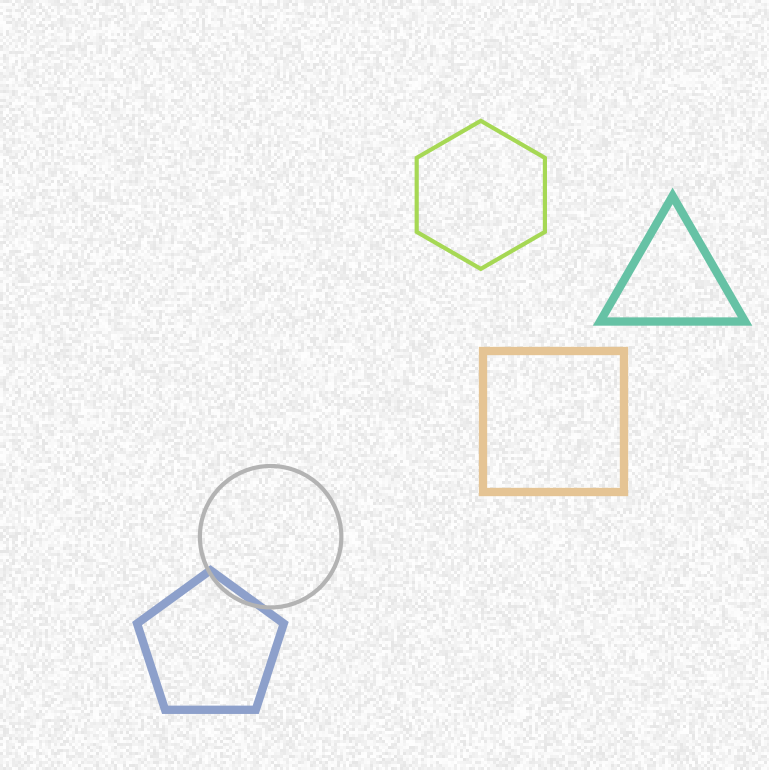[{"shape": "triangle", "thickness": 3, "radius": 0.54, "center": [0.874, 0.637]}, {"shape": "pentagon", "thickness": 3, "radius": 0.5, "center": [0.273, 0.159]}, {"shape": "hexagon", "thickness": 1.5, "radius": 0.48, "center": [0.624, 0.747]}, {"shape": "square", "thickness": 3, "radius": 0.46, "center": [0.718, 0.453]}, {"shape": "circle", "thickness": 1.5, "radius": 0.46, "center": [0.351, 0.303]}]